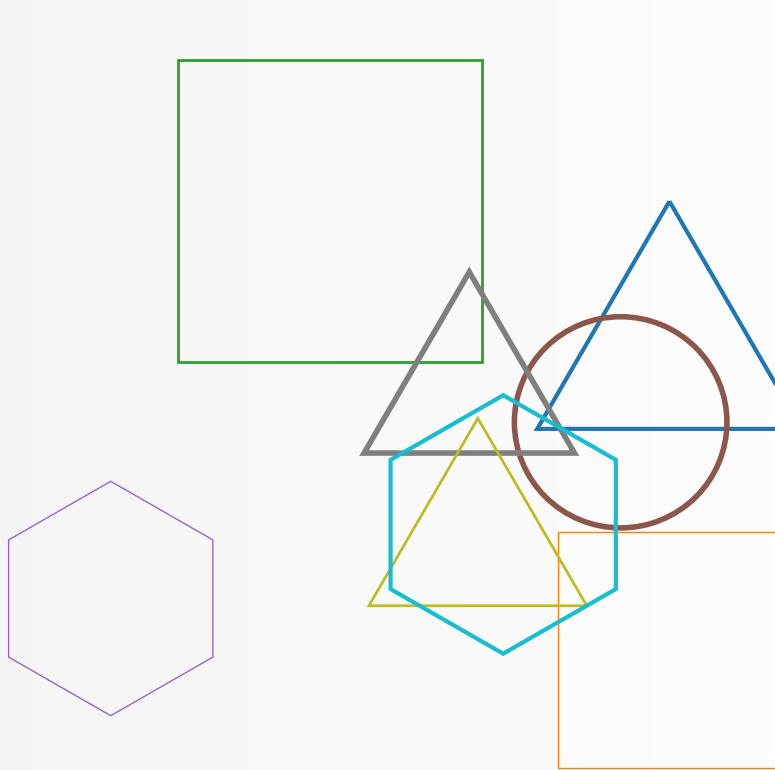[{"shape": "triangle", "thickness": 1.5, "radius": 0.98, "center": [0.864, 0.541]}, {"shape": "square", "thickness": 0.5, "radius": 0.77, "center": [0.873, 0.156]}, {"shape": "square", "thickness": 1, "radius": 0.98, "center": [0.426, 0.726]}, {"shape": "hexagon", "thickness": 0.5, "radius": 0.76, "center": [0.143, 0.223]}, {"shape": "circle", "thickness": 2, "radius": 0.69, "center": [0.801, 0.452]}, {"shape": "triangle", "thickness": 2, "radius": 0.78, "center": [0.606, 0.49]}, {"shape": "triangle", "thickness": 1, "radius": 0.81, "center": [0.617, 0.294]}, {"shape": "hexagon", "thickness": 1.5, "radius": 0.84, "center": [0.649, 0.319]}]